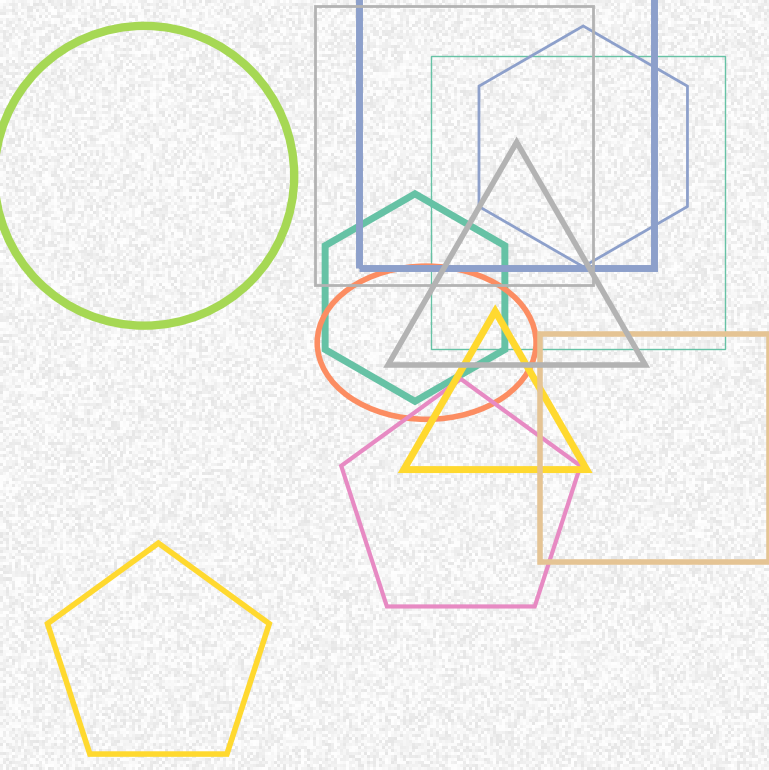[{"shape": "hexagon", "thickness": 2.5, "radius": 0.67, "center": [0.539, 0.614]}, {"shape": "square", "thickness": 0.5, "radius": 0.95, "center": [0.75, 0.737]}, {"shape": "oval", "thickness": 2, "radius": 0.71, "center": [0.554, 0.555]}, {"shape": "square", "thickness": 2.5, "radius": 0.96, "center": [0.658, 0.844]}, {"shape": "hexagon", "thickness": 1, "radius": 0.78, "center": [0.757, 0.81]}, {"shape": "pentagon", "thickness": 1.5, "radius": 0.82, "center": [0.598, 0.345]}, {"shape": "circle", "thickness": 3, "radius": 0.97, "center": [0.187, 0.772]}, {"shape": "pentagon", "thickness": 2, "radius": 0.76, "center": [0.206, 0.143]}, {"shape": "triangle", "thickness": 2.5, "radius": 0.69, "center": [0.643, 0.459]}, {"shape": "square", "thickness": 2, "radius": 0.74, "center": [0.85, 0.418]}, {"shape": "square", "thickness": 1, "radius": 0.9, "center": [0.59, 0.811]}, {"shape": "triangle", "thickness": 2, "radius": 0.96, "center": [0.671, 0.622]}]